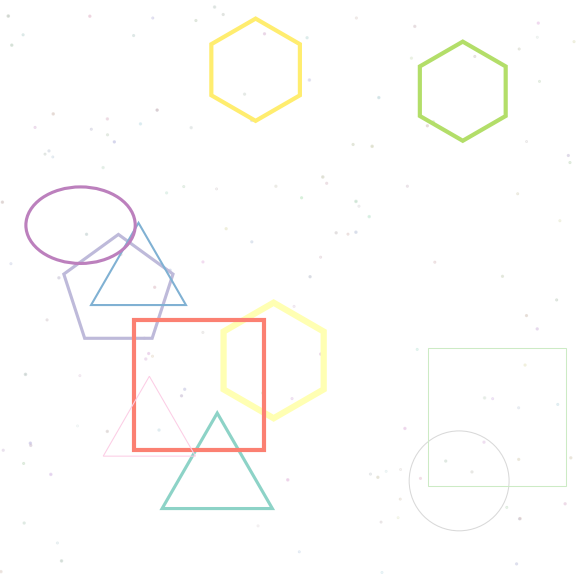[{"shape": "triangle", "thickness": 1.5, "radius": 0.55, "center": [0.376, 0.174]}, {"shape": "hexagon", "thickness": 3, "radius": 0.5, "center": [0.474, 0.375]}, {"shape": "pentagon", "thickness": 1.5, "radius": 0.5, "center": [0.205, 0.494]}, {"shape": "square", "thickness": 2, "radius": 0.57, "center": [0.345, 0.333]}, {"shape": "triangle", "thickness": 1, "radius": 0.47, "center": [0.24, 0.518]}, {"shape": "hexagon", "thickness": 2, "radius": 0.43, "center": [0.801, 0.841]}, {"shape": "triangle", "thickness": 0.5, "radius": 0.46, "center": [0.259, 0.255]}, {"shape": "circle", "thickness": 0.5, "radius": 0.43, "center": [0.795, 0.166]}, {"shape": "oval", "thickness": 1.5, "radius": 0.47, "center": [0.139, 0.609]}, {"shape": "square", "thickness": 0.5, "radius": 0.6, "center": [0.86, 0.277]}, {"shape": "hexagon", "thickness": 2, "radius": 0.44, "center": [0.443, 0.878]}]